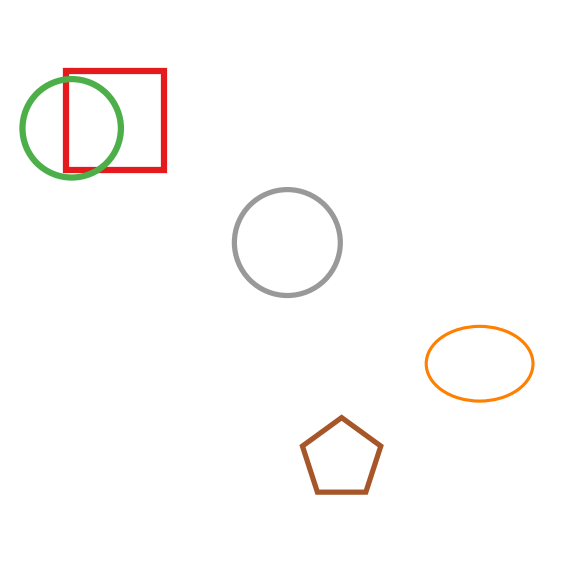[{"shape": "square", "thickness": 3, "radius": 0.43, "center": [0.199, 0.791]}, {"shape": "circle", "thickness": 3, "radius": 0.43, "center": [0.124, 0.777]}, {"shape": "oval", "thickness": 1.5, "radius": 0.46, "center": [0.83, 0.369]}, {"shape": "pentagon", "thickness": 2.5, "radius": 0.36, "center": [0.592, 0.205]}, {"shape": "circle", "thickness": 2.5, "radius": 0.46, "center": [0.498, 0.579]}]